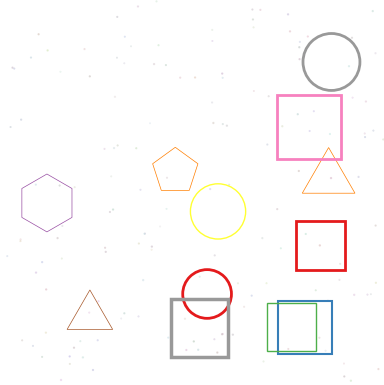[{"shape": "square", "thickness": 2, "radius": 0.32, "center": [0.833, 0.363]}, {"shape": "circle", "thickness": 2, "radius": 0.32, "center": [0.538, 0.236]}, {"shape": "square", "thickness": 1.5, "radius": 0.35, "center": [0.792, 0.149]}, {"shape": "square", "thickness": 1, "radius": 0.32, "center": [0.757, 0.151]}, {"shape": "hexagon", "thickness": 0.5, "radius": 0.38, "center": [0.122, 0.473]}, {"shape": "pentagon", "thickness": 0.5, "radius": 0.31, "center": [0.455, 0.556]}, {"shape": "triangle", "thickness": 0.5, "radius": 0.4, "center": [0.854, 0.538]}, {"shape": "circle", "thickness": 1, "radius": 0.36, "center": [0.566, 0.451]}, {"shape": "triangle", "thickness": 0.5, "radius": 0.34, "center": [0.233, 0.179]}, {"shape": "square", "thickness": 2, "radius": 0.42, "center": [0.802, 0.671]}, {"shape": "square", "thickness": 2.5, "radius": 0.37, "center": [0.518, 0.148]}, {"shape": "circle", "thickness": 2, "radius": 0.37, "center": [0.861, 0.839]}]